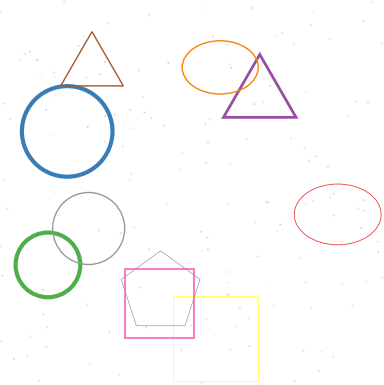[{"shape": "oval", "thickness": 0.5, "radius": 0.56, "center": [0.877, 0.443]}, {"shape": "circle", "thickness": 3, "radius": 0.59, "center": [0.175, 0.659]}, {"shape": "circle", "thickness": 3, "radius": 0.42, "center": [0.125, 0.312]}, {"shape": "triangle", "thickness": 2, "radius": 0.54, "center": [0.675, 0.75]}, {"shape": "oval", "thickness": 1, "radius": 0.49, "center": [0.572, 0.825]}, {"shape": "square", "thickness": 0.5, "radius": 0.55, "center": [0.559, 0.12]}, {"shape": "triangle", "thickness": 1, "radius": 0.47, "center": [0.239, 0.824]}, {"shape": "square", "thickness": 1.5, "radius": 0.45, "center": [0.414, 0.212]}, {"shape": "pentagon", "thickness": 0.5, "radius": 0.54, "center": [0.417, 0.241]}, {"shape": "circle", "thickness": 1, "radius": 0.47, "center": [0.23, 0.406]}]